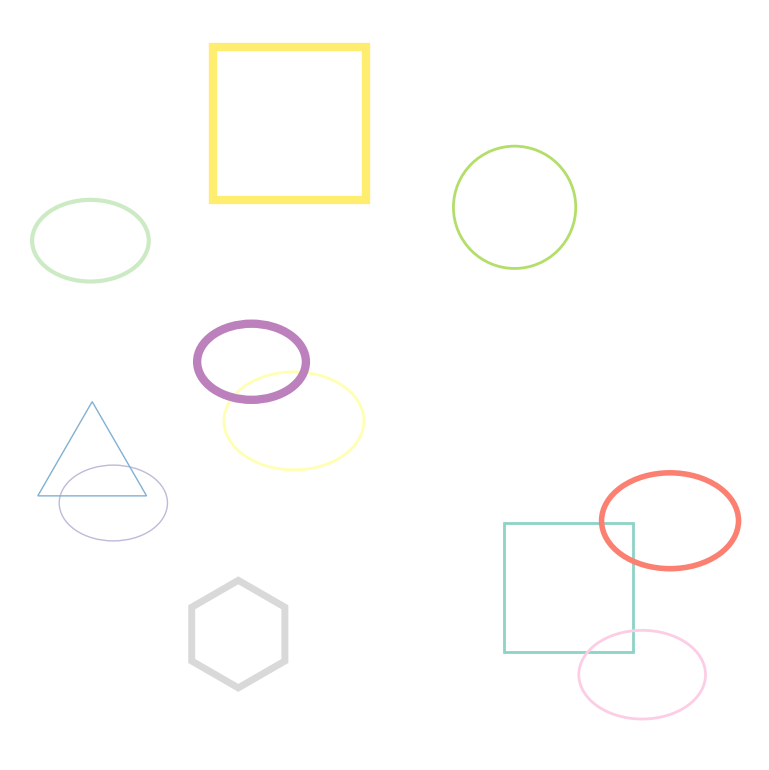[{"shape": "square", "thickness": 1, "radius": 0.42, "center": [0.739, 0.237]}, {"shape": "oval", "thickness": 1, "radius": 0.45, "center": [0.382, 0.453]}, {"shape": "oval", "thickness": 0.5, "radius": 0.35, "center": [0.147, 0.347]}, {"shape": "oval", "thickness": 2, "radius": 0.44, "center": [0.87, 0.324]}, {"shape": "triangle", "thickness": 0.5, "radius": 0.41, "center": [0.12, 0.397]}, {"shape": "circle", "thickness": 1, "radius": 0.4, "center": [0.668, 0.731]}, {"shape": "oval", "thickness": 1, "radius": 0.41, "center": [0.834, 0.124]}, {"shape": "hexagon", "thickness": 2.5, "radius": 0.35, "center": [0.309, 0.176]}, {"shape": "oval", "thickness": 3, "radius": 0.35, "center": [0.327, 0.53]}, {"shape": "oval", "thickness": 1.5, "radius": 0.38, "center": [0.117, 0.687]}, {"shape": "square", "thickness": 3, "radius": 0.5, "center": [0.376, 0.84]}]